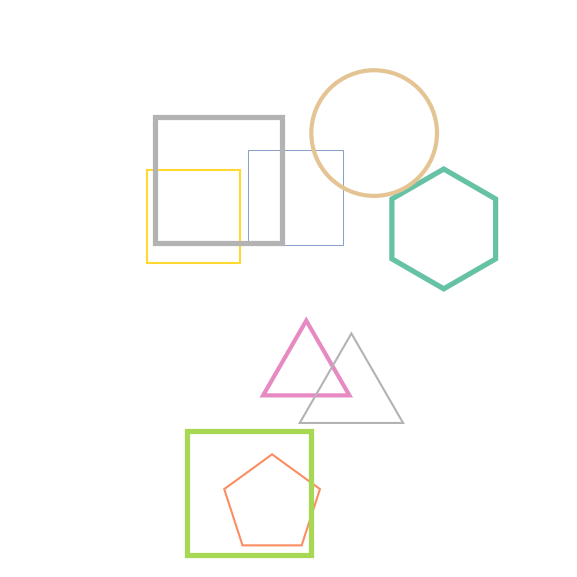[{"shape": "hexagon", "thickness": 2.5, "radius": 0.52, "center": [0.768, 0.603]}, {"shape": "pentagon", "thickness": 1, "radius": 0.44, "center": [0.471, 0.125]}, {"shape": "square", "thickness": 0.5, "radius": 0.41, "center": [0.511, 0.658]}, {"shape": "triangle", "thickness": 2, "radius": 0.43, "center": [0.53, 0.358]}, {"shape": "square", "thickness": 2.5, "radius": 0.54, "center": [0.431, 0.145]}, {"shape": "square", "thickness": 1, "radius": 0.4, "center": [0.335, 0.625]}, {"shape": "circle", "thickness": 2, "radius": 0.54, "center": [0.648, 0.769]}, {"shape": "square", "thickness": 2.5, "radius": 0.55, "center": [0.378, 0.688]}, {"shape": "triangle", "thickness": 1, "radius": 0.52, "center": [0.609, 0.318]}]